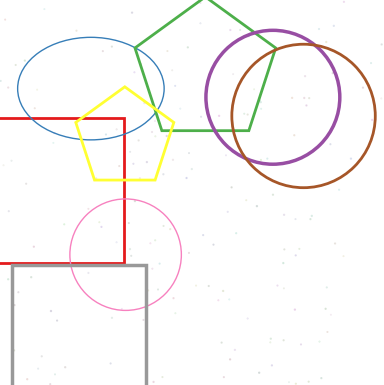[{"shape": "square", "thickness": 2, "radius": 0.94, "center": [0.133, 0.504]}, {"shape": "oval", "thickness": 1, "radius": 0.95, "center": [0.236, 0.77]}, {"shape": "pentagon", "thickness": 2, "radius": 0.96, "center": [0.533, 0.816]}, {"shape": "circle", "thickness": 2.5, "radius": 0.87, "center": [0.709, 0.747]}, {"shape": "pentagon", "thickness": 2, "radius": 0.67, "center": [0.324, 0.641]}, {"shape": "circle", "thickness": 2, "radius": 0.93, "center": [0.788, 0.699]}, {"shape": "circle", "thickness": 1, "radius": 0.72, "center": [0.326, 0.339]}, {"shape": "square", "thickness": 2.5, "radius": 0.87, "center": [0.204, 0.139]}]